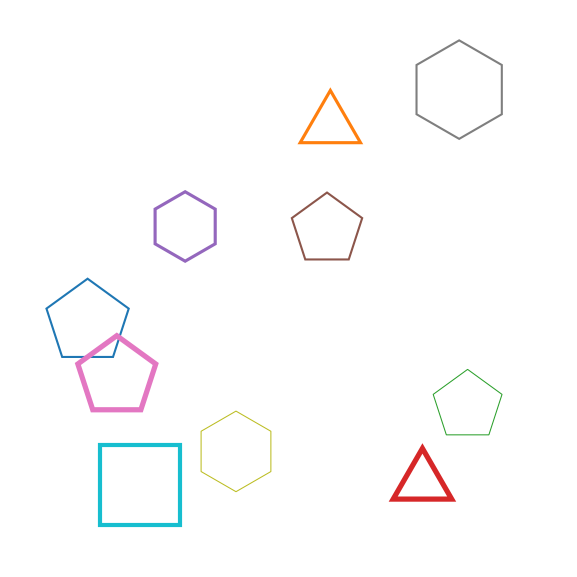[{"shape": "pentagon", "thickness": 1, "radius": 0.37, "center": [0.152, 0.442]}, {"shape": "triangle", "thickness": 1.5, "radius": 0.3, "center": [0.572, 0.782]}, {"shape": "pentagon", "thickness": 0.5, "radius": 0.31, "center": [0.81, 0.297]}, {"shape": "triangle", "thickness": 2.5, "radius": 0.29, "center": [0.732, 0.164]}, {"shape": "hexagon", "thickness": 1.5, "radius": 0.3, "center": [0.321, 0.607]}, {"shape": "pentagon", "thickness": 1, "radius": 0.32, "center": [0.566, 0.602]}, {"shape": "pentagon", "thickness": 2.5, "radius": 0.35, "center": [0.202, 0.347]}, {"shape": "hexagon", "thickness": 1, "radius": 0.43, "center": [0.795, 0.844]}, {"shape": "hexagon", "thickness": 0.5, "radius": 0.35, "center": [0.409, 0.217]}, {"shape": "square", "thickness": 2, "radius": 0.35, "center": [0.243, 0.16]}]